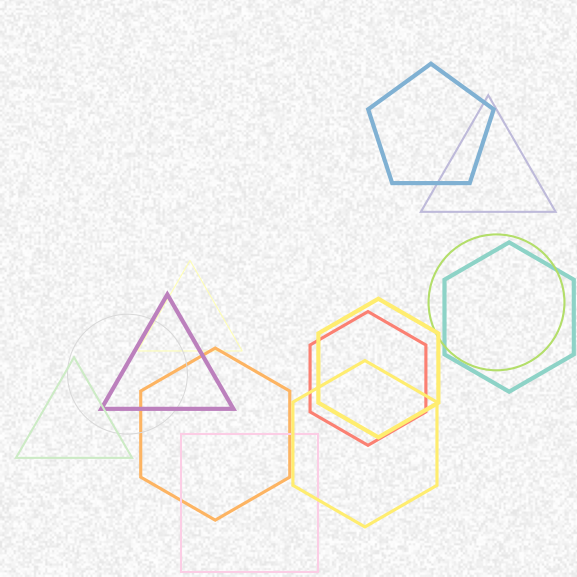[{"shape": "hexagon", "thickness": 2, "radius": 0.65, "center": [0.882, 0.45]}, {"shape": "triangle", "thickness": 0.5, "radius": 0.52, "center": [0.329, 0.444]}, {"shape": "triangle", "thickness": 1, "radius": 0.67, "center": [0.845, 0.7]}, {"shape": "hexagon", "thickness": 1.5, "radius": 0.58, "center": [0.637, 0.344]}, {"shape": "pentagon", "thickness": 2, "radius": 0.57, "center": [0.746, 0.775]}, {"shape": "hexagon", "thickness": 1.5, "radius": 0.75, "center": [0.373, 0.247]}, {"shape": "circle", "thickness": 1, "radius": 0.59, "center": [0.86, 0.476]}, {"shape": "square", "thickness": 1, "radius": 0.6, "center": [0.432, 0.129]}, {"shape": "circle", "thickness": 0.5, "radius": 0.52, "center": [0.221, 0.351]}, {"shape": "triangle", "thickness": 2, "radius": 0.66, "center": [0.29, 0.357]}, {"shape": "triangle", "thickness": 1, "radius": 0.58, "center": [0.128, 0.264]}, {"shape": "hexagon", "thickness": 2, "radius": 0.6, "center": [0.655, 0.362]}, {"shape": "hexagon", "thickness": 1.5, "radius": 0.72, "center": [0.632, 0.231]}]